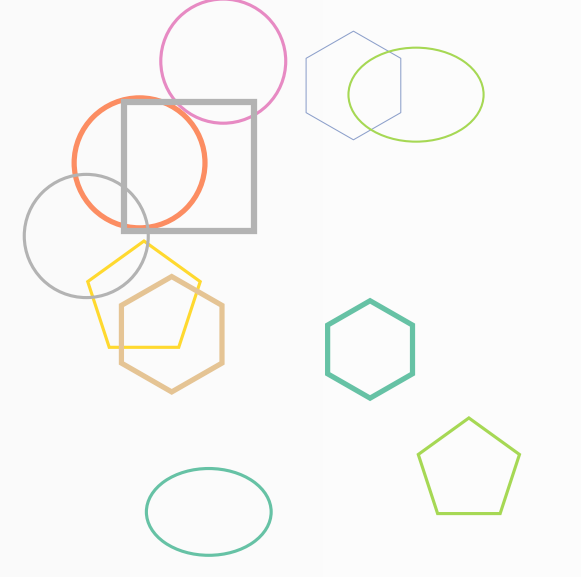[{"shape": "hexagon", "thickness": 2.5, "radius": 0.42, "center": [0.637, 0.394]}, {"shape": "oval", "thickness": 1.5, "radius": 0.54, "center": [0.359, 0.113]}, {"shape": "circle", "thickness": 2.5, "radius": 0.56, "center": [0.24, 0.717]}, {"shape": "hexagon", "thickness": 0.5, "radius": 0.47, "center": [0.608, 0.851]}, {"shape": "circle", "thickness": 1.5, "radius": 0.54, "center": [0.384, 0.893]}, {"shape": "pentagon", "thickness": 1.5, "radius": 0.46, "center": [0.807, 0.184]}, {"shape": "oval", "thickness": 1, "radius": 0.58, "center": [0.716, 0.835]}, {"shape": "pentagon", "thickness": 1.5, "radius": 0.51, "center": [0.248, 0.48]}, {"shape": "hexagon", "thickness": 2.5, "radius": 0.5, "center": [0.295, 0.42]}, {"shape": "circle", "thickness": 1.5, "radius": 0.53, "center": [0.148, 0.591]}, {"shape": "square", "thickness": 3, "radius": 0.56, "center": [0.325, 0.711]}]